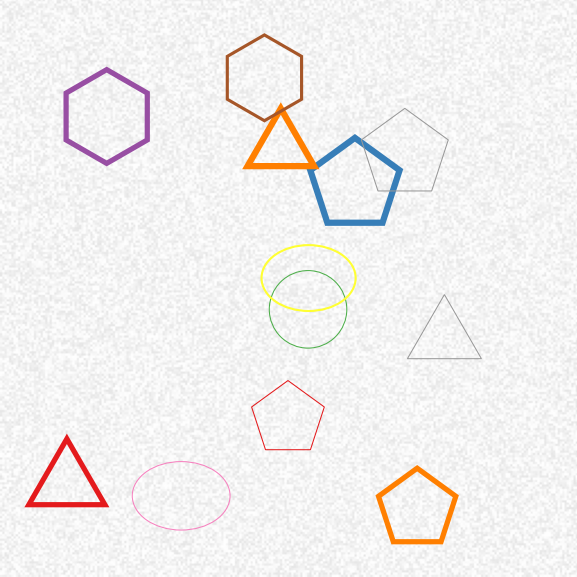[{"shape": "triangle", "thickness": 2.5, "radius": 0.38, "center": [0.116, 0.163]}, {"shape": "pentagon", "thickness": 0.5, "radius": 0.33, "center": [0.499, 0.274]}, {"shape": "pentagon", "thickness": 3, "radius": 0.41, "center": [0.615, 0.679]}, {"shape": "circle", "thickness": 0.5, "radius": 0.34, "center": [0.533, 0.463]}, {"shape": "hexagon", "thickness": 2.5, "radius": 0.41, "center": [0.185, 0.797]}, {"shape": "triangle", "thickness": 3, "radius": 0.33, "center": [0.486, 0.745]}, {"shape": "pentagon", "thickness": 2.5, "radius": 0.35, "center": [0.722, 0.118]}, {"shape": "oval", "thickness": 1, "radius": 0.41, "center": [0.534, 0.518]}, {"shape": "hexagon", "thickness": 1.5, "radius": 0.37, "center": [0.458, 0.864]}, {"shape": "oval", "thickness": 0.5, "radius": 0.42, "center": [0.314, 0.141]}, {"shape": "pentagon", "thickness": 0.5, "radius": 0.4, "center": [0.701, 0.732]}, {"shape": "triangle", "thickness": 0.5, "radius": 0.37, "center": [0.77, 0.415]}]